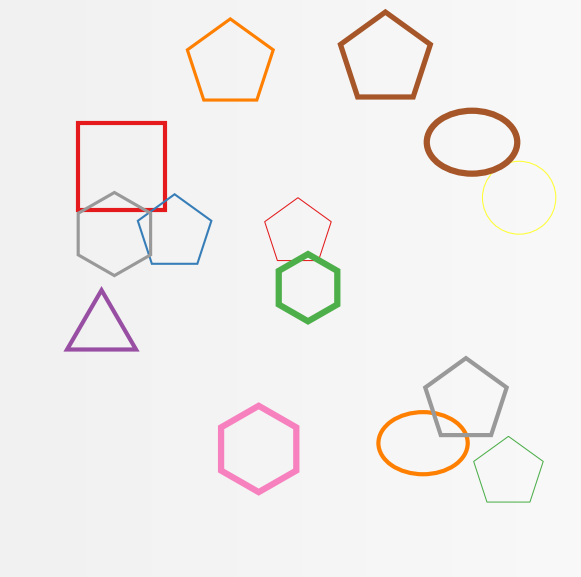[{"shape": "square", "thickness": 2, "radius": 0.38, "center": [0.209, 0.711]}, {"shape": "pentagon", "thickness": 0.5, "radius": 0.3, "center": [0.513, 0.597]}, {"shape": "pentagon", "thickness": 1, "radius": 0.33, "center": [0.3, 0.596]}, {"shape": "pentagon", "thickness": 0.5, "radius": 0.31, "center": [0.875, 0.181]}, {"shape": "hexagon", "thickness": 3, "radius": 0.29, "center": [0.53, 0.501]}, {"shape": "triangle", "thickness": 2, "radius": 0.34, "center": [0.175, 0.428]}, {"shape": "oval", "thickness": 2, "radius": 0.38, "center": [0.728, 0.232]}, {"shape": "pentagon", "thickness": 1.5, "radius": 0.39, "center": [0.396, 0.889]}, {"shape": "circle", "thickness": 0.5, "radius": 0.32, "center": [0.893, 0.657]}, {"shape": "oval", "thickness": 3, "radius": 0.39, "center": [0.812, 0.753]}, {"shape": "pentagon", "thickness": 2.5, "radius": 0.41, "center": [0.663, 0.897]}, {"shape": "hexagon", "thickness": 3, "radius": 0.37, "center": [0.445, 0.222]}, {"shape": "pentagon", "thickness": 2, "radius": 0.37, "center": [0.802, 0.305]}, {"shape": "hexagon", "thickness": 1.5, "radius": 0.36, "center": [0.197, 0.594]}]